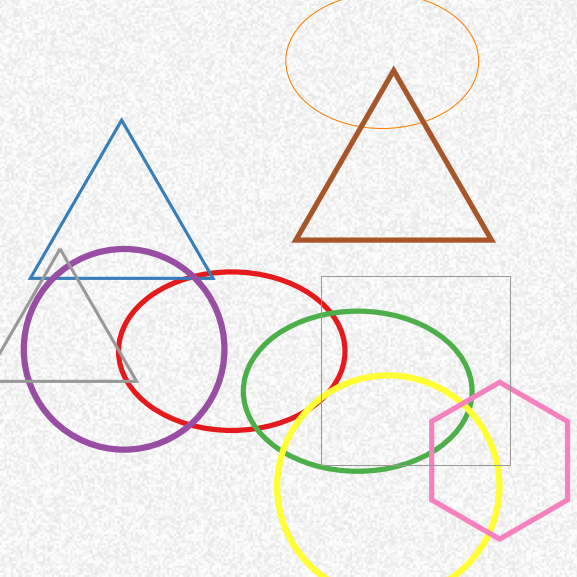[{"shape": "oval", "thickness": 2.5, "radius": 0.98, "center": [0.401, 0.391]}, {"shape": "triangle", "thickness": 1.5, "radius": 0.91, "center": [0.211, 0.608]}, {"shape": "oval", "thickness": 2.5, "radius": 0.99, "center": [0.619, 0.322]}, {"shape": "circle", "thickness": 3, "radius": 0.87, "center": [0.215, 0.394]}, {"shape": "oval", "thickness": 0.5, "radius": 0.84, "center": [0.662, 0.894]}, {"shape": "circle", "thickness": 3, "radius": 0.96, "center": [0.672, 0.157]}, {"shape": "triangle", "thickness": 2.5, "radius": 0.98, "center": [0.682, 0.681]}, {"shape": "hexagon", "thickness": 2.5, "radius": 0.68, "center": [0.865, 0.201]}, {"shape": "triangle", "thickness": 1.5, "radius": 0.76, "center": [0.104, 0.415]}, {"shape": "square", "thickness": 0.5, "radius": 0.82, "center": [0.72, 0.358]}]